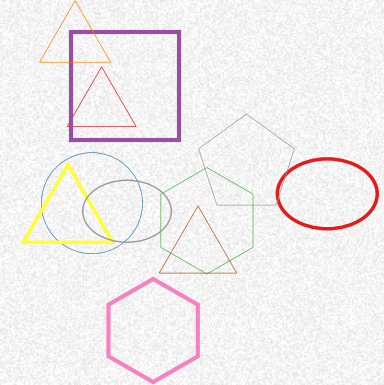[{"shape": "oval", "thickness": 2.5, "radius": 0.65, "center": [0.85, 0.497]}, {"shape": "triangle", "thickness": 0.5, "radius": 0.52, "center": [0.264, 0.723]}, {"shape": "circle", "thickness": 0.5, "radius": 0.66, "center": [0.239, 0.472]}, {"shape": "hexagon", "thickness": 0.5, "radius": 0.69, "center": [0.537, 0.427]}, {"shape": "square", "thickness": 3, "radius": 0.7, "center": [0.324, 0.776]}, {"shape": "triangle", "thickness": 0.5, "radius": 0.53, "center": [0.195, 0.892]}, {"shape": "triangle", "thickness": 2.5, "radius": 0.67, "center": [0.177, 0.438]}, {"shape": "triangle", "thickness": 0.5, "radius": 0.58, "center": [0.514, 0.349]}, {"shape": "hexagon", "thickness": 3, "radius": 0.67, "center": [0.398, 0.142]}, {"shape": "oval", "thickness": 1, "radius": 0.58, "center": [0.33, 0.451]}, {"shape": "pentagon", "thickness": 0.5, "radius": 0.65, "center": [0.64, 0.573]}]